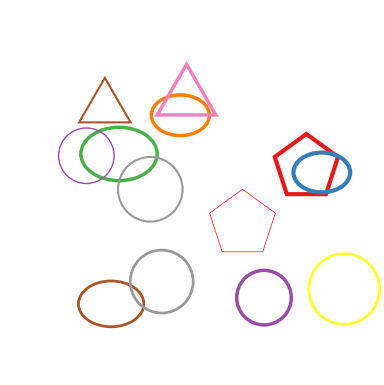[{"shape": "pentagon", "thickness": 3, "radius": 0.43, "center": [0.796, 0.566]}, {"shape": "pentagon", "thickness": 0.5, "radius": 0.45, "center": [0.63, 0.419]}, {"shape": "oval", "thickness": 3, "radius": 0.37, "center": [0.836, 0.552]}, {"shape": "oval", "thickness": 2.5, "radius": 0.5, "center": [0.309, 0.6]}, {"shape": "circle", "thickness": 2.5, "radius": 0.35, "center": [0.686, 0.227]}, {"shape": "circle", "thickness": 1, "radius": 0.36, "center": [0.224, 0.595]}, {"shape": "oval", "thickness": 2.5, "radius": 0.38, "center": [0.468, 0.701]}, {"shape": "circle", "thickness": 2, "radius": 0.46, "center": [0.894, 0.249]}, {"shape": "triangle", "thickness": 1.5, "radius": 0.39, "center": [0.272, 0.721]}, {"shape": "oval", "thickness": 2, "radius": 0.42, "center": [0.289, 0.211]}, {"shape": "triangle", "thickness": 2.5, "radius": 0.44, "center": [0.484, 0.745]}, {"shape": "circle", "thickness": 2, "radius": 0.41, "center": [0.42, 0.269]}, {"shape": "circle", "thickness": 1.5, "radius": 0.42, "center": [0.39, 0.508]}]